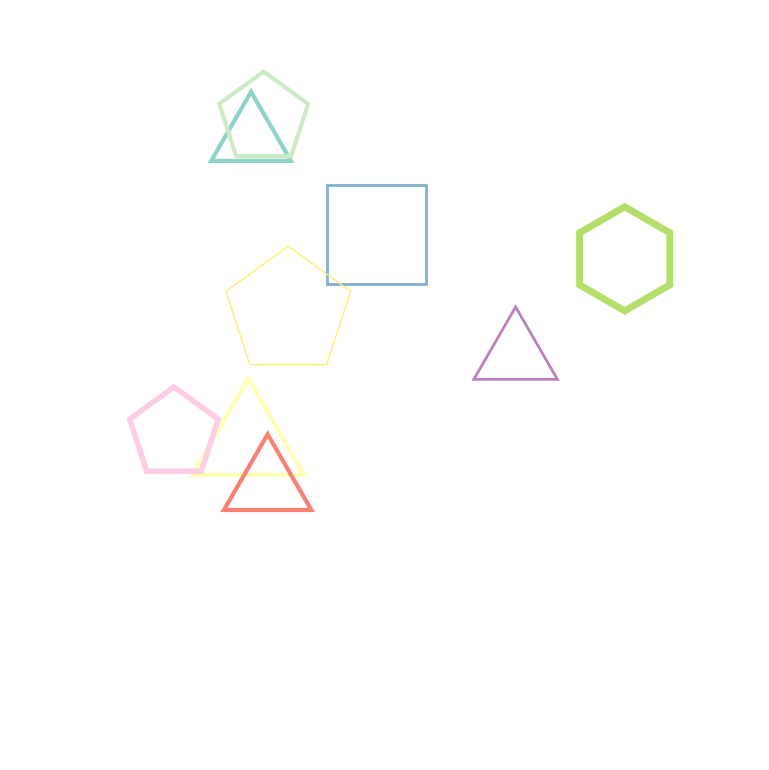[{"shape": "triangle", "thickness": 1.5, "radius": 0.3, "center": [0.326, 0.821]}, {"shape": "triangle", "thickness": 1.5, "radius": 0.42, "center": [0.322, 0.425]}, {"shape": "triangle", "thickness": 1.5, "radius": 0.33, "center": [0.348, 0.37]}, {"shape": "square", "thickness": 1, "radius": 0.32, "center": [0.488, 0.696]}, {"shape": "hexagon", "thickness": 2.5, "radius": 0.34, "center": [0.811, 0.664]}, {"shape": "pentagon", "thickness": 2, "radius": 0.3, "center": [0.226, 0.437]}, {"shape": "triangle", "thickness": 1, "radius": 0.31, "center": [0.67, 0.539]}, {"shape": "pentagon", "thickness": 1.5, "radius": 0.3, "center": [0.342, 0.846]}, {"shape": "pentagon", "thickness": 0.5, "radius": 0.43, "center": [0.374, 0.595]}]